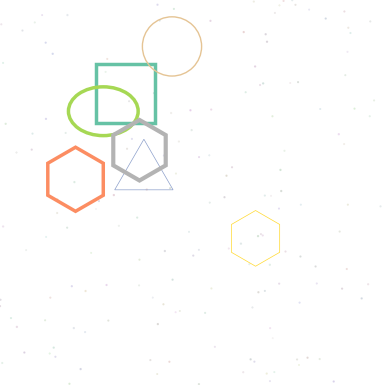[{"shape": "square", "thickness": 2.5, "radius": 0.38, "center": [0.326, 0.757]}, {"shape": "hexagon", "thickness": 2.5, "radius": 0.42, "center": [0.196, 0.534]}, {"shape": "triangle", "thickness": 0.5, "radius": 0.44, "center": [0.374, 0.551]}, {"shape": "oval", "thickness": 2.5, "radius": 0.45, "center": [0.268, 0.711]}, {"shape": "hexagon", "thickness": 0.5, "radius": 0.36, "center": [0.664, 0.381]}, {"shape": "circle", "thickness": 1, "radius": 0.38, "center": [0.447, 0.879]}, {"shape": "hexagon", "thickness": 3, "radius": 0.39, "center": [0.362, 0.61]}]